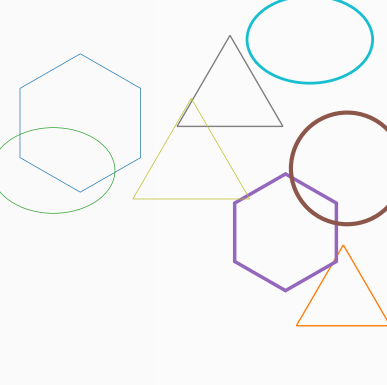[{"shape": "hexagon", "thickness": 0.5, "radius": 0.9, "center": [0.207, 0.681]}, {"shape": "triangle", "thickness": 1, "radius": 0.7, "center": [0.886, 0.224]}, {"shape": "oval", "thickness": 0.5, "radius": 0.79, "center": [0.138, 0.557]}, {"shape": "hexagon", "thickness": 2.5, "radius": 0.76, "center": [0.737, 0.397]}, {"shape": "circle", "thickness": 3, "radius": 0.73, "center": [0.896, 0.563]}, {"shape": "triangle", "thickness": 1, "radius": 0.79, "center": [0.594, 0.75]}, {"shape": "triangle", "thickness": 0.5, "radius": 0.87, "center": [0.494, 0.57]}, {"shape": "oval", "thickness": 2, "radius": 0.81, "center": [0.8, 0.897]}]